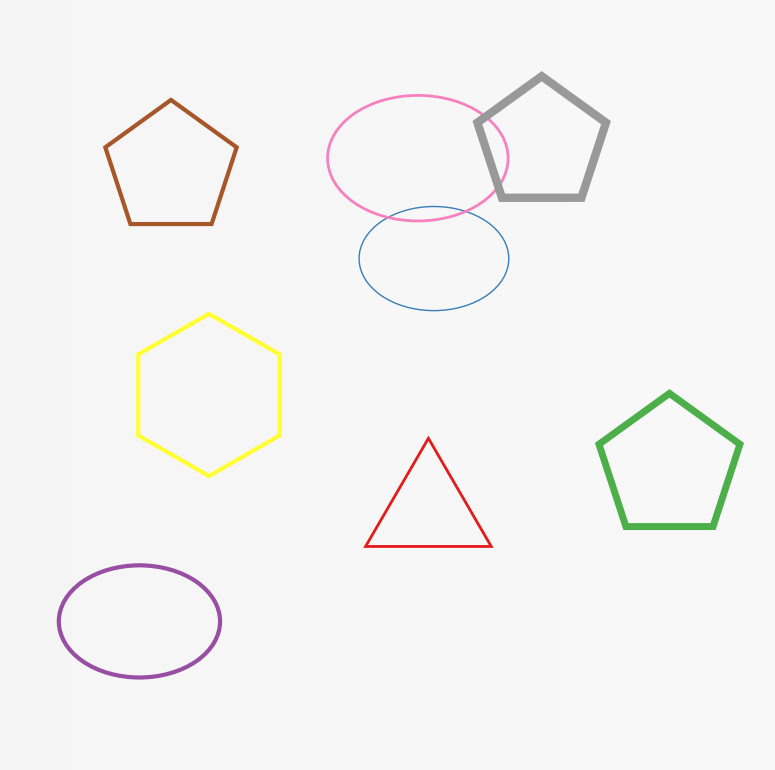[{"shape": "triangle", "thickness": 1, "radius": 0.47, "center": [0.553, 0.337]}, {"shape": "oval", "thickness": 0.5, "radius": 0.48, "center": [0.56, 0.664]}, {"shape": "pentagon", "thickness": 2.5, "radius": 0.48, "center": [0.864, 0.394]}, {"shape": "oval", "thickness": 1.5, "radius": 0.52, "center": [0.18, 0.193]}, {"shape": "hexagon", "thickness": 1.5, "radius": 0.53, "center": [0.27, 0.487]}, {"shape": "pentagon", "thickness": 1.5, "radius": 0.45, "center": [0.221, 0.781]}, {"shape": "oval", "thickness": 1, "radius": 0.58, "center": [0.539, 0.795]}, {"shape": "pentagon", "thickness": 3, "radius": 0.44, "center": [0.699, 0.814]}]